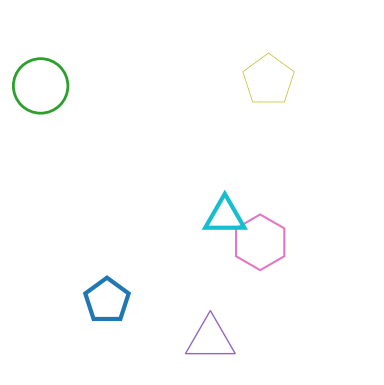[{"shape": "pentagon", "thickness": 3, "radius": 0.3, "center": [0.278, 0.219]}, {"shape": "circle", "thickness": 2, "radius": 0.35, "center": [0.106, 0.777]}, {"shape": "triangle", "thickness": 1, "radius": 0.37, "center": [0.546, 0.119]}, {"shape": "hexagon", "thickness": 1.5, "radius": 0.36, "center": [0.676, 0.371]}, {"shape": "pentagon", "thickness": 0.5, "radius": 0.35, "center": [0.697, 0.792]}, {"shape": "triangle", "thickness": 3, "radius": 0.29, "center": [0.584, 0.438]}]